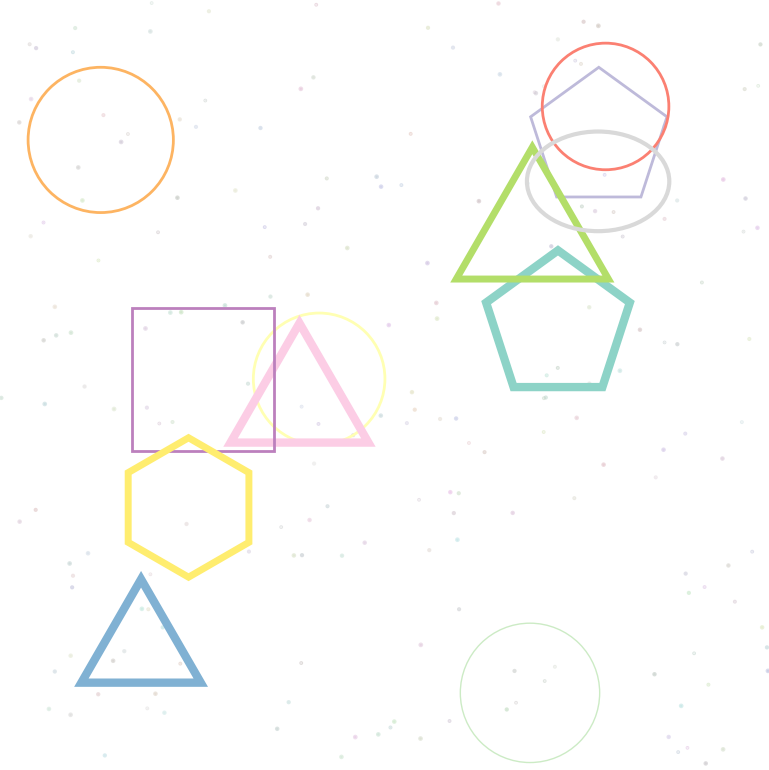[{"shape": "pentagon", "thickness": 3, "radius": 0.49, "center": [0.725, 0.577]}, {"shape": "circle", "thickness": 1, "radius": 0.43, "center": [0.414, 0.508]}, {"shape": "pentagon", "thickness": 1, "radius": 0.47, "center": [0.778, 0.82]}, {"shape": "circle", "thickness": 1, "radius": 0.41, "center": [0.786, 0.862]}, {"shape": "triangle", "thickness": 3, "radius": 0.45, "center": [0.183, 0.158]}, {"shape": "circle", "thickness": 1, "radius": 0.47, "center": [0.131, 0.818]}, {"shape": "triangle", "thickness": 2.5, "radius": 0.57, "center": [0.691, 0.695]}, {"shape": "triangle", "thickness": 3, "radius": 0.52, "center": [0.389, 0.477]}, {"shape": "oval", "thickness": 1.5, "radius": 0.46, "center": [0.777, 0.764]}, {"shape": "square", "thickness": 1, "radius": 0.46, "center": [0.264, 0.507]}, {"shape": "circle", "thickness": 0.5, "radius": 0.45, "center": [0.688, 0.1]}, {"shape": "hexagon", "thickness": 2.5, "radius": 0.45, "center": [0.245, 0.341]}]